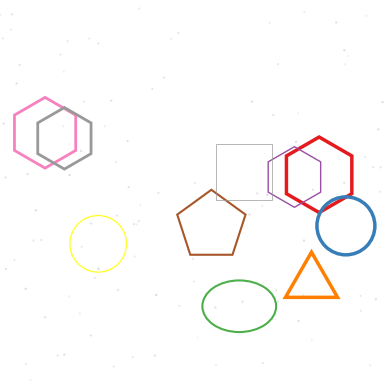[{"shape": "hexagon", "thickness": 2.5, "radius": 0.49, "center": [0.829, 0.546]}, {"shape": "circle", "thickness": 2.5, "radius": 0.38, "center": [0.898, 0.413]}, {"shape": "oval", "thickness": 1.5, "radius": 0.48, "center": [0.621, 0.205]}, {"shape": "hexagon", "thickness": 1, "radius": 0.39, "center": [0.765, 0.54]}, {"shape": "triangle", "thickness": 2.5, "radius": 0.39, "center": [0.809, 0.267]}, {"shape": "circle", "thickness": 1, "radius": 0.37, "center": [0.255, 0.367]}, {"shape": "pentagon", "thickness": 1.5, "radius": 0.47, "center": [0.549, 0.414]}, {"shape": "hexagon", "thickness": 2, "radius": 0.46, "center": [0.117, 0.655]}, {"shape": "square", "thickness": 0.5, "radius": 0.36, "center": [0.635, 0.553]}, {"shape": "hexagon", "thickness": 2, "radius": 0.4, "center": [0.167, 0.641]}]